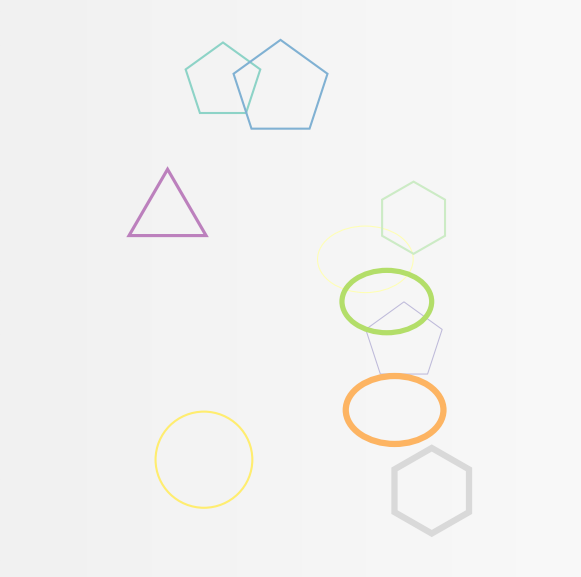[{"shape": "pentagon", "thickness": 1, "radius": 0.34, "center": [0.384, 0.858]}, {"shape": "oval", "thickness": 0.5, "radius": 0.41, "center": [0.629, 0.55]}, {"shape": "pentagon", "thickness": 0.5, "radius": 0.35, "center": [0.695, 0.407]}, {"shape": "pentagon", "thickness": 1, "radius": 0.42, "center": [0.483, 0.845]}, {"shape": "oval", "thickness": 3, "radius": 0.42, "center": [0.679, 0.289]}, {"shape": "oval", "thickness": 2.5, "radius": 0.39, "center": [0.666, 0.477]}, {"shape": "hexagon", "thickness": 3, "radius": 0.37, "center": [0.743, 0.149]}, {"shape": "triangle", "thickness": 1.5, "radius": 0.38, "center": [0.288, 0.629]}, {"shape": "hexagon", "thickness": 1, "radius": 0.31, "center": [0.712, 0.622]}, {"shape": "circle", "thickness": 1, "radius": 0.42, "center": [0.351, 0.203]}]